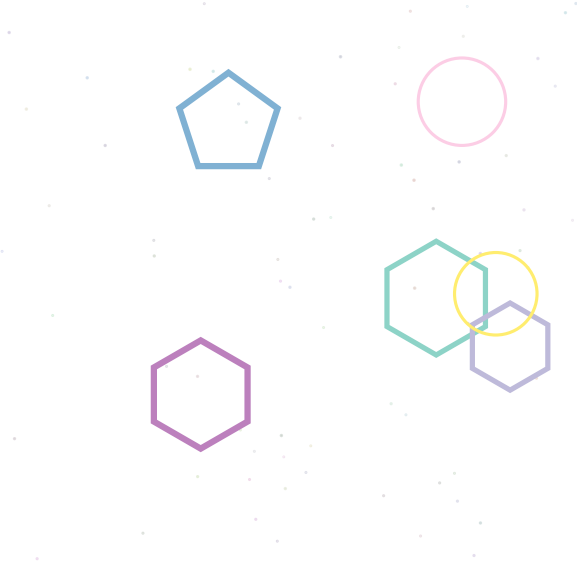[{"shape": "hexagon", "thickness": 2.5, "radius": 0.49, "center": [0.755, 0.483]}, {"shape": "hexagon", "thickness": 2.5, "radius": 0.38, "center": [0.883, 0.399]}, {"shape": "pentagon", "thickness": 3, "radius": 0.45, "center": [0.396, 0.784]}, {"shape": "circle", "thickness": 1.5, "radius": 0.38, "center": [0.8, 0.823]}, {"shape": "hexagon", "thickness": 3, "radius": 0.47, "center": [0.348, 0.316]}, {"shape": "circle", "thickness": 1.5, "radius": 0.36, "center": [0.859, 0.49]}]